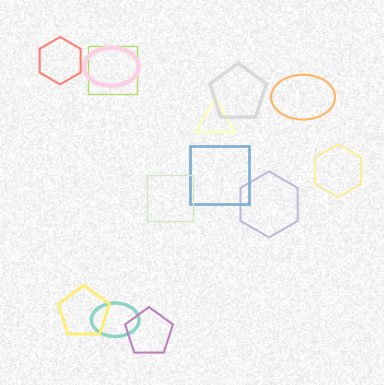[{"shape": "oval", "thickness": 2.5, "radius": 0.31, "center": [0.299, 0.169]}, {"shape": "triangle", "thickness": 1.5, "radius": 0.3, "center": [0.559, 0.686]}, {"shape": "hexagon", "thickness": 1.5, "radius": 0.43, "center": [0.699, 0.469]}, {"shape": "hexagon", "thickness": 1.5, "radius": 0.31, "center": [0.156, 0.842]}, {"shape": "square", "thickness": 2, "radius": 0.38, "center": [0.571, 0.545]}, {"shape": "oval", "thickness": 1.5, "radius": 0.42, "center": [0.787, 0.748]}, {"shape": "square", "thickness": 1, "radius": 0.31, "center": [0.293, 0.819]}, {"shape": "oval", "thickness": 3, "radius": 0.35, "center": [0.289, 0.827]}, {"shape": "pentagon", "thickness": 2.5, "radius": 0.39, "center": [0.619, 0.758]}, {"shape": "pentagon", "thickness": 1.5, "radius": 0.33, "center": [0.387, 0.137]}, {"shape": "square", "thickness": 1, "radius": 0.3, "center": [0.441, 0.485]}, {"shape": "hexagon", "thickness": 1, "radius": 0.34, "center": [0.878, 0.556]}, {"shape": "pentagon", "thickness": 2, "radius": 0.35, "center": [0.218, 0.189]}]